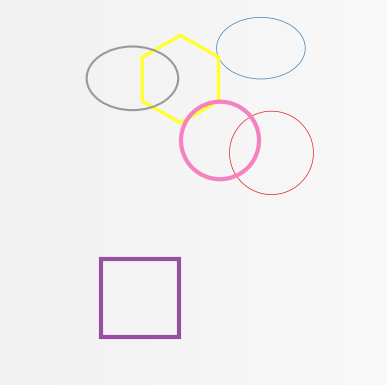[{"shape": "circle", "thickness": 0.5, "radius": 0.54, "center": [0.701, 0.603]}, {"shape": "oval", "thickness": 0.5, "radius": 0.57, "center": [0.673, 0.875]}, {"shape": "square", "thickness": 3, "radius": 0.5, "center": [0.361, 0.226]}, {"shape": "hexagon", "thickness": 2.5, "radius": 0.57, "center": [0.466, 0.795]}, {"shape": "circle", "thickness": 3, "radius": 0.5, "center": [0.568, 0.635]}, {"shape": "oval", "thickness": 1.5, "radius": 0.59, "center": [0.342, 0.797]}]